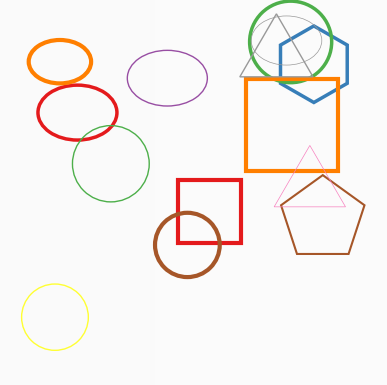[{"shape": "square", "thickness": 3, "radius": 0.41, "center": [0.54, 0.451]}, {"shape": "oval", "thickness": 2.5, "radius": 0.51, "center": [0.2, 0.708]}, {"shape": "hexagon", "thickness": 2.5, "radius": 0.5, "center": [0.81, 0.833]}, {"shape": "circle", "thickness": 1, "radius": 0.5, "center": [0.286, 0.575]}, {"shape": "circle", "thickness": 2.5, "radius": 0.53, "center": [0.75, 0.891]}, {"shape": "oval", "thickness": 1, "radius": 0.52, "center": [0.432, 0.797]}, {"shape": "oval", "thickness": 3, "radius": 0.4, "center": [0.155, 0.84]}, {"shape": "square", "thickness": 3, "radius": 0.59, "center": [0.754, 0.675]}, {"shape": "circle", "thickness": 1, "radius": 0.43, "center": [0.142, 0.176]}, {"shape": "circle", "thickness": 3, "radius": 0.42, "center": [0.484, 0.364]}, {"shape": "pentagon", "thickness": 1.5, "radius": 0.57, "center": [0.833, 0.432]}, {"shape": "triangle", "thickness": 0.5, "radius": 0.53, "center": [0.8, 0.516]}, {"shape": "oval", "thickness": 0.5, "radius": 0.46, "center": [0.739, 0.895]}, {"shape": "triangle", "thickness": 1, "radius": 0.55, "center": [0.713, 0.855]}]